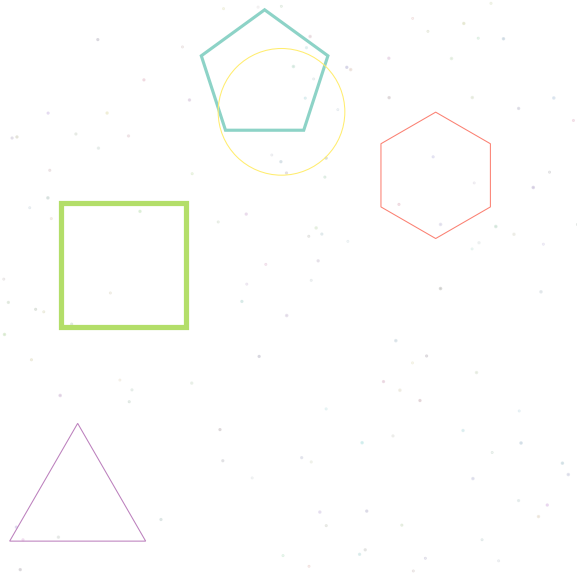[{"shape": "pentagon", "thickness": 1.5, "radius": 0.58, "center": [0.458, 0.867]}, {"shape": "hexagon", "thickness": 0.5, "radius": 0.55, "center": [0.754, 0.696]}, {"shape": "square", "thickness": 2.5, "radius": 0.54, "center": [0.214, 0.54]}, {"shape": "triangle", "thickness": 0.5, "radius": 0.68, "center": [0.134, 0.13]}, {"shape": "circle", "thickness": 0.5, "radius": 0.55, "center": [0.487, 0.805]}]